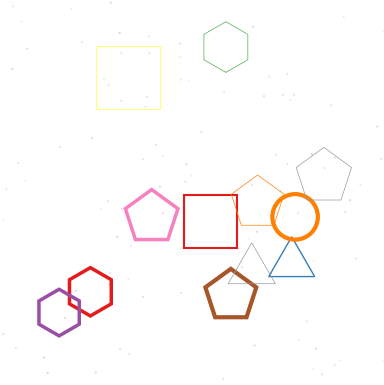[{"shape": "hexagon", "thickness": 2.5, "radius": 0.31, "center": [0.235, 0.242]}, {"shape": "square", "thickness": 1.5, "radius": 0.35, "center": [0.547, 0.424]}, {"shape": "triangle", "thickness": 1, "radius": 0.34, "center": [0.758, 0.316]}, {"shape": "hexagon", "thickness": 0.5, "radius": 0.33, "center": [0.587, 0.878]}, {"shape": "hexagon", "thickness": 2.5, "radius": 0.3, "center": [0.154, 0.188]}, {"shape": "pentagon", "thickness": 0.5, "radius": 0.36, "center": [0.669, 0.473]}, {"shape": "circle", "thickness": 3, "radius": 0.3, "center": [0.767, 0.437]}, {"shape": "square", "thickness": 0.5, "radius": 0.42, "center": [0.333, 0.799]}, {"shape": "pentagon", "thickness": 3, "radius": 0.35, "center": [0.6, 0.232]}, {"shape": "pentagon", "thickness": 2.5, "radius": 0.36, "center": [0.394, 0.436]}, {"shape": "pentagon", "thickness": 0.5, "radius": 0.38, "center": [0.841, 0.542]}, {"shape": "triangle", "thickness": 0.5, "radius": 0.35, "center": [0.654, 0.298]}]